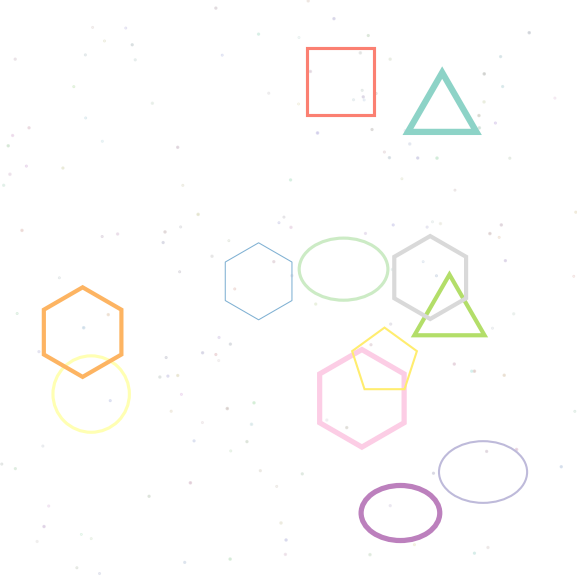[{"shape": "triangle", "thickness": 3, "radius": 0.34, "center": [0.766, 0.805]}, {"shape": "circle", "thickness": 1.5, "radius": 0.33, "center": [0.158, 0.317]}, {"shape": "oval", "thickness": 1, "radius": 0.38, "center": [0.836, 0.182]}, {"shape": "square", "thickness": 1.5, "radius": 0.29, "center": [0.59, 0.858]}, {"shape": "hexagon", "thickness": 0.5, "radius": 0.33, "center": [0.448, 0.512]}, {"shape": "hexagon", "thickness": 2, "radius": 0.39, "center": [0.143, 0.424]}, {"shape": "triangle", "thickness": 2, "radius": 0.35, "center": [0.778, 0.454]}, {"shape": "hexagon", "thickness": 2.5, "radius": 0.42, "center": [0.627, 0.309]}, {"shape": "hexagon", "thickness": 2, "radius": 0.36, "center": [0.745, 0.519]}, {"shape": "oval", "thickness": 2.5, "radius": 0.34, "center": [0.693, 0.111]}, {"shape": "oval", "thickness": 1.5, "radius": 0.38, "center": [0.595, 0.533]}, {"shape": "pentagon", "thickness": 1, "radius": 0.29, "center": [0.666, 0.373]}]